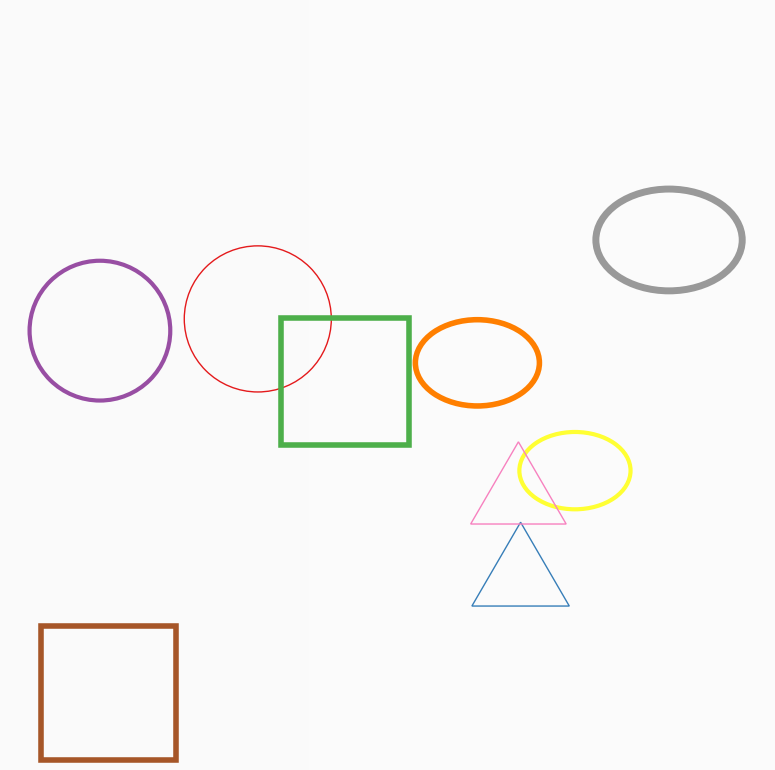[{"shape": "circle", "thickness": 0.5, "radius": 0.47, "center": [0.333, 0.586]}, {"shape": "triangle", "thickness": 0.5, "radius": 0.36, "center": [0.672, 0.249]}, {"shape": "square", "thickness": 2, "radius": 0.41, "center": [0.445, 0.505]}, {"shape": "circle", "thickness": 1.5, "radius": 0.45, "center": [0.129, 0.571]}, {"shape": "oval", "thickness": 2, "radius": 0.4, "center": [0.616, 0.529]}, {"shape": "oval", "thickness": 1.5, "radius": 0.36, "center": [0.742, 0.389]}, {"shape": "square", "thickness": 2, "radius": 0.43, "center": [0.14, 0.1]}, {"shape": "triangle", "thickness": 0.5, "radius": 0.36, "center": [0.669, 0.355]}, {"shape": "oval", "thickness": 2.5, "radius": 0.47, "center": [0.863, 0.688]}]